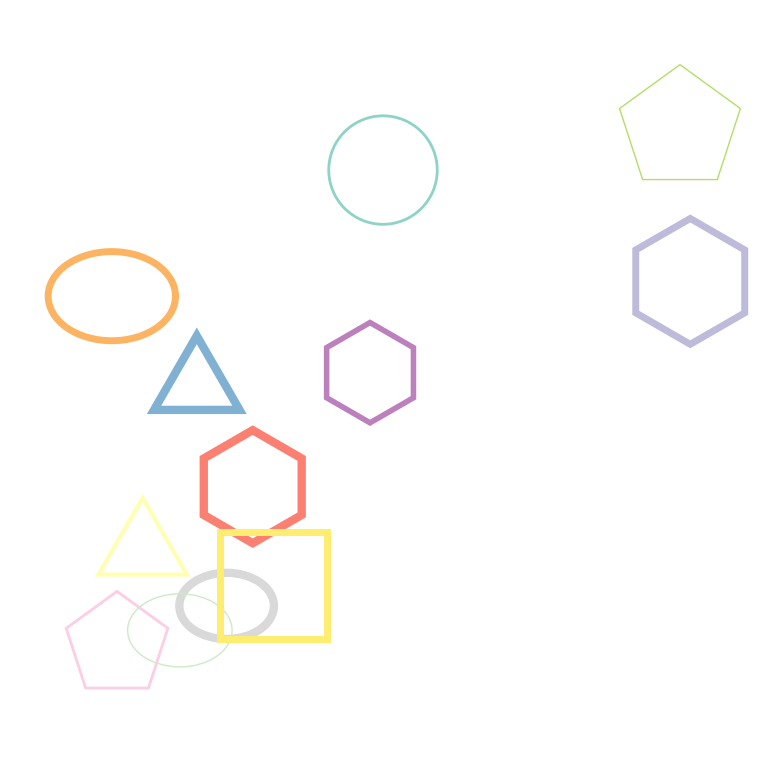[{"shape": "circle", "thickness": 1, "radius": 0.35, "center": [0.497, 0.779]}, {"shape": "triangle", "thickness": 1.5, "radius": 0.33, "center": [0.185, 0.287]}, {"shape": "hexagon", "thickness": 2.5, "radius": 0.41, "center": [0.896, 0.635]}, {"shape": "hexagon", "thickness": 3, "radius": 0.37, "center": [0.328, 0.368]}, {"shape": "triangle", "thickness": 3, "radius": 0.32, "center": [0.256, 0.5]}, {"shape": "oval", "thickness": 2.5, "radius": 0.41, "center": [0.145, 0.615]}, {"shape": "pentagon", "thickness": 0.5, "radius": 0.41, "center": [0.883, 0.834]}, {"shape": "pentagon", "thickness": 1, "radius": 0.35, "center": [0.152, 0.163]}, {"shape": "oval", "thickness": 3, "radius": 0.31, "center": [0.294, 0.213]}, {"shape": "hexagon", "thickness": 2, "radius": 0.33, "center": [0.481, 0.516]}, {"shape": "oval", "thickness": 0.5, "radius": 0.34, "center": [0.234, 0.181]}, {"shape": "square", "thickness": 2.5, "radius": 0.35, "center": [0.355, 0.239]}]